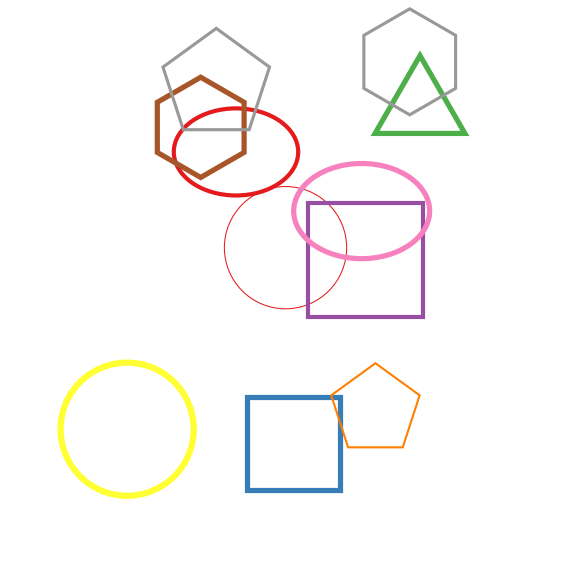[{"shape": "oval", "thickness": 2, "radius": 0.54, "center": [0.409, 0.736]}, {"shape": "circle", "thickness": 0.5, "radius": 0.53, "center": [0.494, 0.57]}, {"shape": "square", "thickness": 2.5, "radius": 0.4, "center": [0.508, 0.231]}, {"shape": "triangle", "thickness": 2.5, "radius": 0.45, "center": [0.727, 0.813]}, {"shape": "square", "thickness": 2, "radius": 0.49, "center": [0.633, 0.549]}, {"shape": "pentagon", "thickness": 1, "radius": 0.4, "center": [0.65, 0.29]}, {"shape": "circle", "thickness": 3, "radius": 0.58, "center": [0.22, 0.256]}, {"shape": "hexagon", "thickness": 2.5, "radius": 0.43, "center": [0.348, 0.779]}, {"shape": "oval", "thickness": 2.5, "radius": 0.59, "center": [0.626, 0.634]}, {"shape": "hexagon", "thickness": 1.5, "radius": 0.46, "center": [0.709, 0.892]}, {"shape": "pentagon", "thickness": 1.5, "radius": 0.48, "center": [0.374, 0.853]}]